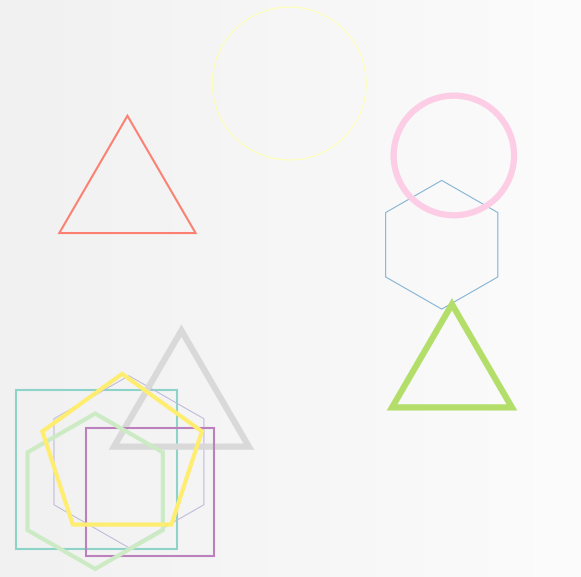[{"shape": "square", "thickness": 1, "radius": 0.69, "center": [0.166, 0.186]}, {"shape": "circle", "thickness": 0.5, "radius": 0.66, "center": [0.498, 0.855]}, {"shape": "hexagon", "thickness": 0.5, "radius": 0.74, "center": [0.222, 0.2]}, {"shape": "triangle", "thickness": 1, "radius": 0.68, "center": [0.219, 0.663]}, {"shape": "hexagon", "thickness": 0.5, "radius": 0.56, "center": [0.76, 0.575]}, {"shape": "triangle", "thickness": 3, "radius": 0.6, "center": [0.778, 0.353]}, {"shape": "circle", "thickness": 3, "radius": 0.52, "center": [0.781, 0.73]}, {"shape": "triangle", "thickness": 3, "radius": 0.67, "center": [0.312, 0.293]}, {"shape": "square", "thickness": 1, "radius": 0.55, "center": [0.258, 0.148]}, {"shape": "hexagon", "thickness": 2, "radius": 0.67, "center": [0.164, 0.149]}, {"shape": "pentagon", "thickness": 2, "radius": 0.72, "center": [0.21, 0.208]}]